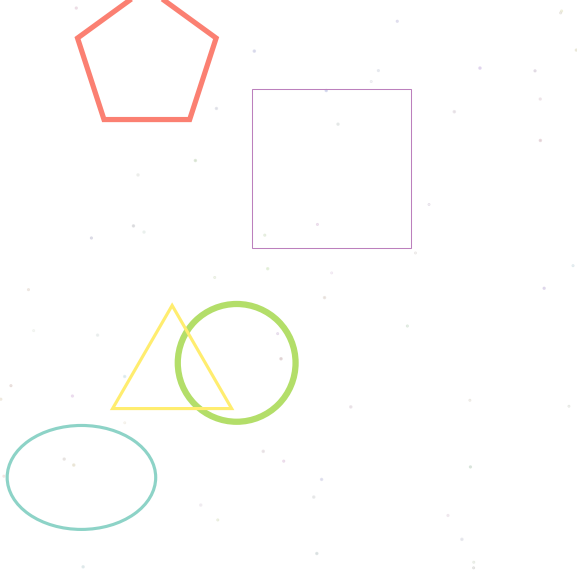[{"shape": "oval", "thickness": 1.5, "radius": 0.64, "center": [0.141, 0.172]}, {"shape": "pentagon", "thickness": 2.5, "radius": 0.63, "center": [0.254, 0.894]}, {"shape": "circle", "thickness": 3, "radius": 0.51, "center": [0.41, 0.371]}, {"shape": "square", "thickness": 0.5, "radius": 0.69, "center": [0.574, 0.707]}, {"shape": "triangle", "thickness": 1.5, "radius": 0.6, "center": [0.298, 0.351]}]